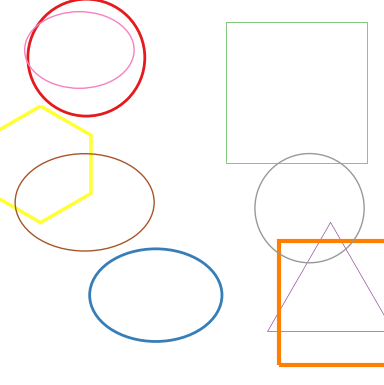[{"shape": "circle", "thickness": 2, "radius": 0.76, "center": [0.224, 0.85]}, {"shape": "oval", "thickness": 2, "radius": 0.86, "center": [0.405, 0.233]}, {"shape": "square", "thickness": 0.5, "radius": 0.92, "center": [0.771, 0.759]}, {"shape": "triangle", "thickness": 0.5, "radius": 0.95, "center": [0.859, 0.233]}, {"shape": "square", "thickness": 3, "radius": 0.81, "center": [0.887, 0.213]}, {"shape": "hexagon", "thickness": 2.5, "radius": 0.76, "center": [0.105, 0.573]}, {"shape": "oval", "thickness": 1, "radius": 0.9, "center": [0.22, 0.474]}, {"shape": "oval", "thickness": 1, "radius": 0.71, "center": [0.206, 0.87]}, {"shape": "circle", "thickness": 1, "radius": 0.71, "center": [0.804, 0.459]}]